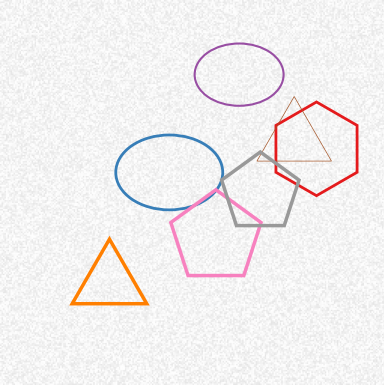[{"shape": "hexagon", "thickness": 2, "radius": 0.61, "center": [0.822, 0.613]}, {"shape": "oval", "thickness": 2, "radius": 0.69, "center": [0.44, 0.552]}, {"shape": "oval", "thickness": 1.5, "radius": 0.58, "center": [0.621, 0.806]}, {"shape": "triangle", "thickness": 2.5, "radius": 0.56, "center": [0.284, 0.267]}, {"shape": "triangle", "thickness": 0.5, "radius": 0.56, "center": [0.764, 0.638]}, {"shape": "pentagon", "thickness": 2.5, "radius": 0.62, "center": [0.561, 0.384]}, {"shape": "pentagon", "thickness": 2.5, "radius": 0.53, "center": [0.676, 0.5]}]